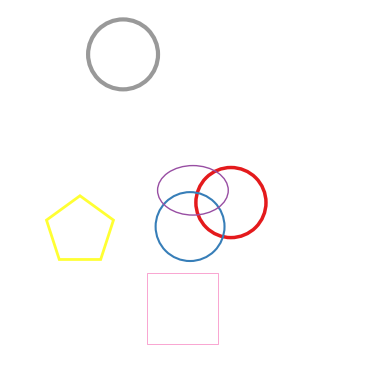[{"shape": "circle", "thickness": 2.5, "radius": 0.46, "center": [0.6, 0.474]}, {"shape": "circle", "thickness": 1.5, "radius": 0.45, "center": [0.494, 0.412]}, {"shape": "oval", "thickness": 1, "radius": 0.46, "center": [0.501, 0.506]}, {"shape": "pentagon", "thickness": 2, "radius": 0.46, "center": [0.208, 0.4]}, {"shape": "square", "thickness": 0.5, "radius": 0.46, "center": [0.475, 0.2]}, {"shape": "circle", "thickness": 3, "radius": 0.45, "center": [0.32, 0.859]}]